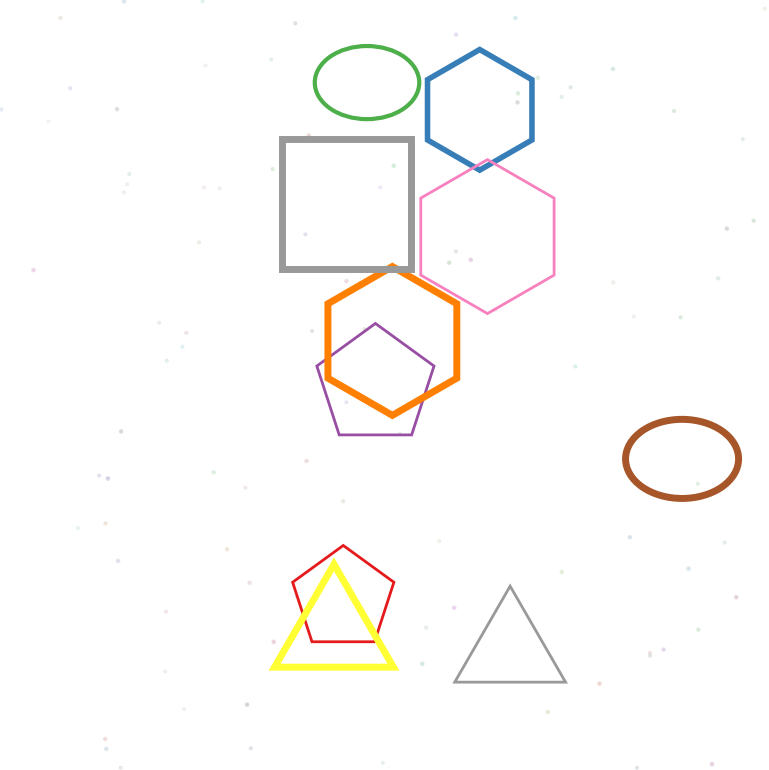[{"shape": "pentagon", "thickness": 1, "radius": 0.35, "center": [0.446, 0.222]}, {"shape": "hexagon", "thickness": 2, "radius": 0.39, "center": [0.623, 0.857]}, {"shape": "oval", "thickness": 1.5, "radius": 0.34, "center": [0.477, 0.893]}, {"shape": "pentagon", "thickness": 1, "radius": 0.4, "center": [0.488, 0.5]}, {"shape": "hexagon", "thickness": 2.5, "radius": 0.48, "center": [0.51, 0.557]}, {"shape": "triangle", "thickness": 2.5, "radius": 0.45, "center": [0.434, 0.178]}, {"shape": "oval", "thickness": 2.5, "radius": 0.37, "center": [0.886, 0.404]}, {"shape": "hexagon", "thickness": 1, "radius": 0.5, "center": [0.633, 0.693]}, {"shape": "triangle", "thickness": 1, "radius": 0.42, "center": [0.663, 0.156]}, {"shape": "square", "thickness": 2.5, "radius": 0.42, "center": [0.45, 0.735]}]